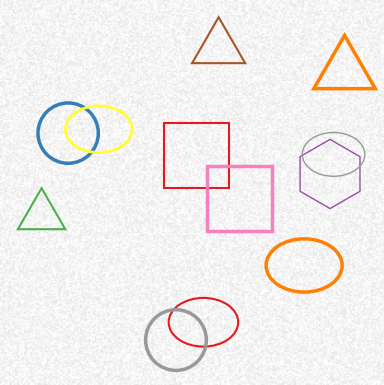[{"shape": "square", "thickness": 1.5, "radius": 0.42, "center": [0.51, 0.596]}, {"shape": "oval", "thickness": 1.5, "radius": 0.45, "center": [0.528, 0.163]}, {"shape": "circle", "thickness": 2.5, "radius": 0.39, "center": [0.177, 0.654]}, {"shape": "triangle", "thickness": 1.5, "radius": 0.36, "center": [0.108, 0.44]}, {"shape": "hexagon", "thickness": 1, "radius": 0.45, "center": [0.857, 0.548]}, {"shape": "triangle", "thickness": 2.5, "radius": 0.46, "center": [0.895, 0.816]}, {"shape": "oval", "thickness": 2.5, "radius": 0.49, "center": [0.79, 0.31]}, {"shape": "oval", "thickness": 2, "radius": 0.43, "center": [0.257, 0.664]}, {"shape": "triangle", "thickness": 1.5, "radius": 0.4, "center": [0.568, 0.876]}, {"shape": "square", "thickness": 2.5, "radius": 0.42, "center": [0.622, 0.484]}, {"shape": "circle", "thickness": 2.5, "radius": 0.39, "center": [0.457, 0.117]}, {"shape": "oval", "thickness": 1, "radius": 0.41, "center": [0.866, 0.599]}]